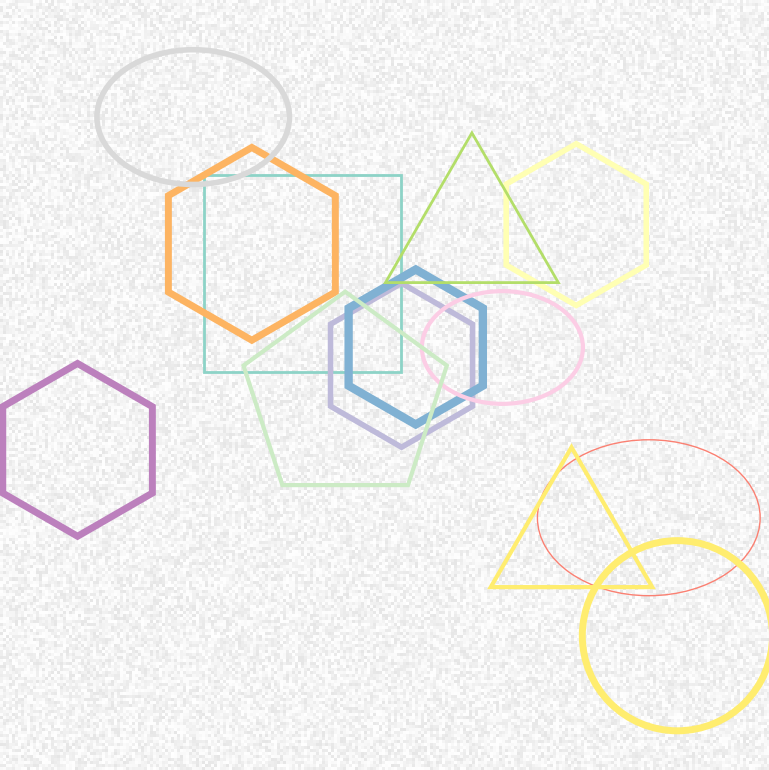[{"shape": "square", "thickness": 1, "radius": 0.64, "center": [0.393, 0.645]}, {"shape": "hexagon", "thickness": 2, "radius": 0.53, "center": [0.748, 0.708]}, {"shape": "hexagon", "thickness": 2, "radius": 0.53, "center": [0.522, 0.526]}, {"shape": "oval", "thickness": 0.5, "radius": 0.72, "center": [0.843, 0.328]}, {"shape": "hexagon", "thickness": 3, "radius": 0.5, "center": [0.54, 0.549]}, {"shape": "hexagon", "thickness": 2.5, "radius": 0.63, "center": [0.327, 0.683]}, {"shape": "triangle", "thickness": 1, "radius": 0.65, "center": [0.613, 0.698]}, {"shape": "oval", "thickness": 1.5, "radius": 0.52, "center": [0.652, 0.549]}, {"shape": "oval", "thickness": 2, "radius": 0.63, "center": [0.251, 0.848]}, {"shape": "hexagon", "thickness": 2.5, "radius": 0.56, "center": [0.101, 0.416]}, {"shape": "pentagon", "thickness": 1.5, "radius": 0.69, "center": [0.448, 0.482]}, {"shape": "circle", "thickness": 2.5, "radius": 0.62, "center": [0.88, 0.174]}, {"shape": "triangle", "thickness": 1.5, "radius": 0.61, "center": [0.742, 0.298]}]